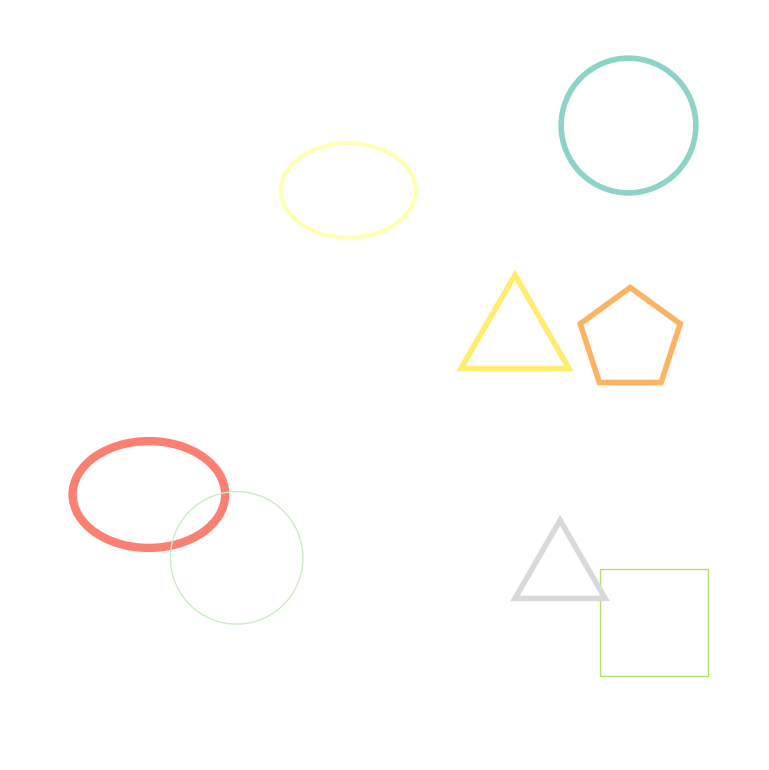[{"shape": "circle", "thickness": 2, "radius": 0.44, "center": [0.816, 0.837]}, {"shape": "oval", "thickness": 1.5, "radius": 0.44, "center": [0.452, 0.753]}, {"shape": "oval", "thickness": 3, "radius": 0.5, "center": [0.193, 0.358]}, {"shape": "pentagon", "thickness": 2, "radius": 0.34, "center": [0.818, 0.558]}, {"shape": "square", "thickness": 0.5, "radius": 0.35, "center": [0.849, 0.191]}, {"shape": "triangle", "thickness": 2, "radius": 0.34, "center": [0.727, 0.257]}, {"shape": "circle", "thickness": 0.5, "radius": 0.43, "center": [0.307, 0.275]}, {"shape": "triangle", "thickness": 2, "radius": 0.41, "center": [0.669, 0.562]}]